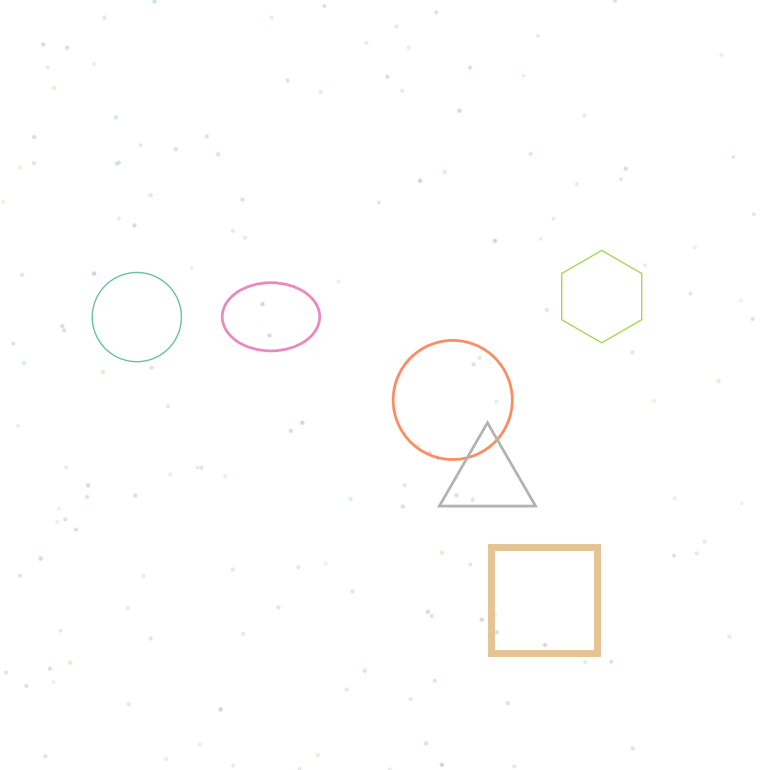[{"shape": "circle", "thickness": 0.5, "radius": 0.29, "center": [0.178, 0.588]}, {"shape": "circle", "thickness": 1, "radius": 0.39, "center": [0.588, 0.481]}, {"shape": "oval", "thickness": 1, "radius": 0.32, "center": [0.352, 0.589]}, {"shape": "hexagon", "thickness": 0.5, "radius": 0.3, "center": [0.781, 0.615]}, {"shape": "square", "thickness": 2.5, "radius": 0.34, "center": [0.707, 0.22]}, {"shape": "triangle", "thickness": 1, "radius": 0.36, "center": [0.633, 0.379]}]